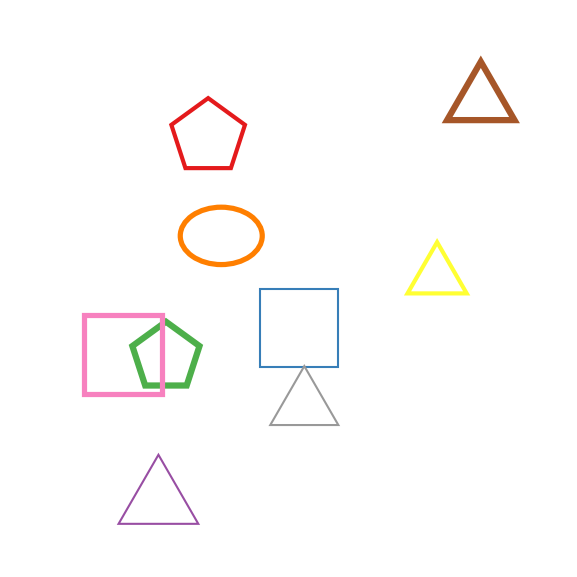[{"shape": "pentagon", "thickness": 2, "radius": 0.33, "center": [0.36, 0.762]}, {"shape": "square", "thickness": 1, "radius": 0.34, "center": [0.518, 0.431]}, {"shape": "pentagon", "thickness": 3, "radius": 0.31, "center": [0.287, 0.381]}, {"shape": "triangle", "thickness": 1, "radius": 0.4, "center": [0.274, 0.132]}, {"shape": "oval", "thickness": 2.5, "radius": 0.35, "center": [0.383, 0.591]}, {"shape": "triangle", "thickness": 2, "radius": 0.3, "center": [0.757, 0.521]}, {"shape": "triangle", "thickness": 3, "radius": 0.34, "center": [0.833, 0.825]}, {"shape": "square", "thickness": 2.5, "radius": 0.34, "center": [0.213, 0.385]}, {"shape": "triangle", "thickness": 1, "radius": 0.34, "center": [0.527, 0.297]}]